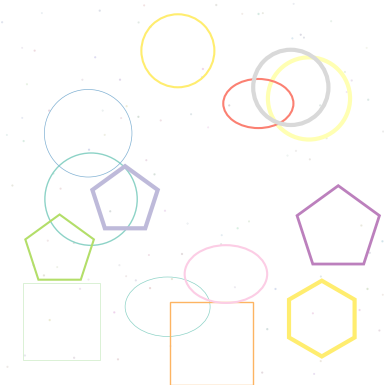[{"shape": "circle", "thickness": 1, "radius": 0.6, "center": [0.236, 0.483]}, {"shape": "oval", "thickness": 0.5, "radius": 0.55, "center": [0.435, 0.203]}, {"shape": "circle", "thickness": 3, "radius": 0.53, "center": [0.803, 0.744]}, {"shape": "pentagon", "thickness": 3, "radius": 0.45, "center": [0.325, 0.479]}, {"shape": "oval", "thickness": 1.5, "radius": 0.46, "center": [0.671, 0.731]}, {"shape": "circle", "thickness": 0.5, "radius": 0.57, "center": [0.229, 0.654]}, {"shape": "square", "thickness": 1, "radius": 0.54, "center": [0.549, 0.107]}, {"shape": "pentagon", "thickness": 1.5, "radius": 0.47, "center": [0.155, 0.349]}, {"shape": "oval", "thickness": 1.5, "radius": 0.54, "center": [0.587, 0.288]}, {"shape": "circle", "thickness": 3, "radius": 0.49, "center": [0.755, 0.773]}, {"shape": "pentagon", "thickness": 2, "radius": 0.56, "center": [0.879, 0.405]}, {"shape": "square", "thickness": 0.5, "radius": 0.5, "center": [0.161, 0.165]}, {"shape": "hexagon", "thickness": 3, "radius": 0.49, "center": [0.836, 0.173]}, {"shape": "circle", "thickness": 1.5, "radius": 0.47, "center": [0.462, 0.868]}]